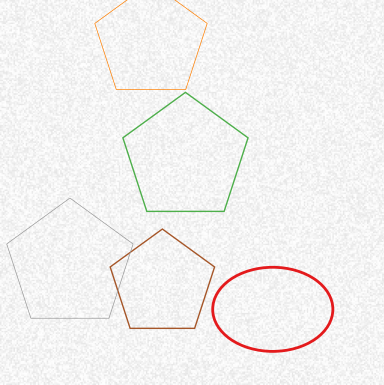[{"shape": "oval", "thickness": 2, "radius": 0.78, "center": [0.709, 0.197]}, {"shape": "pentagon", "thickness": 1, "radius": 0.85, "center": [0.482, 0.589]}, {"shape": "pentagon", "thickness": 0.5, "radius": 0.77, "center": [0.392, 0.892]}, {"shape": "pentagon", "thickness": 1, "radius": 0.71, "center": [0.422, 0.263]}, {"shape": "pentagon", "thickness": 0.5, "radius": 0.86, "center": [0.182, 0.313]}]